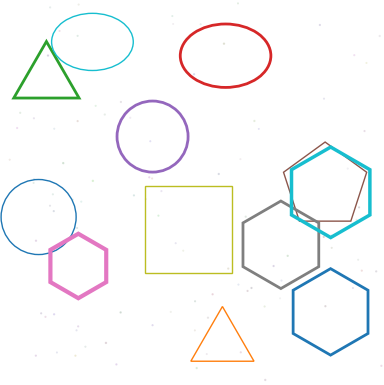[{"shape": "hexagon", "thickness": 2, "radius": 0.56, "center": [0.859, 0.19]}, {"shape": "circle", "thickness": 1, "radius": 0.49, "center": [0.1, 0.436]}, {"shape": "triangle", "thickness": 1, "radius": 0.47, "center": [0.578, 0.109]}, {"shape": "triangle", "thickness": 2, "radius": 0.49, "center": [0.121, 0.794]}, {"shape": "oval", "thickness": 2, "radius": 0.59, "center": [0.586, 0.855]}, {"shape": "circle", "thickness": 2, "radius": 0.46, "center": [0.396, 0.645]}, {"shape": "pentagon", "thickness": 1, "radius": 0.57, "center": [0.844, 0.517]}, {"shape": "hexagon", "thickness": 3, "radius": 0.42, "center": [0.203, 0.309]}, {"shape": "hexagon", "thickness": 2, "radius": 0.57, "center": [0.73, 0.364]}, {"shape": "square", "thickness": 1, "radius": 0.56, "center": [0.489, 0.404]}, {"shape": "oval", "thickness": 1, "radius": 0.53, "center": [0.24, 0.891]}, {"shape": "hexagon", "thickness": 2.5, "radius": 0.59, "center": [0.859, 0.501]}]